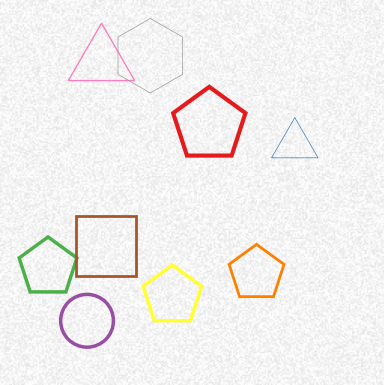[{"shape": "pentagon", "thickness": 3, "radius": 0.49, "center": [0.544, 0.676]}, {"shape": "triangle", "thickness": 0.5, "radius": 0.35, "center": [0.766, 0.625]}, {"shape": "pentagon", "thickness": 2.5, "radius": 0.39, "center": [0.125, 0.306]}, {"shape": "circle", "thickness": 2.5, "radius": 0.34, "center": [0.226, 0.167]}, {"shape": "pentagon", "thickness": 2, "radius": 0.38, "center": [0.666, 0.29]}, {"shape": "pentagon", "thickness": 2.5, "radius": 0.4, "center": [0.448, 0.232]}, {"shape": "square", "thickness": 2, "radius": 0.39, "center": [0.275, 0.36]}, {"shape": "triangle", "thickness": 1, "radius": 0.5, "center": [0.264, 0.84]}, {"shape": "hexagon", "thickness": 0.5, "radius": 0.48, "center": [0.39, 0.855]}]